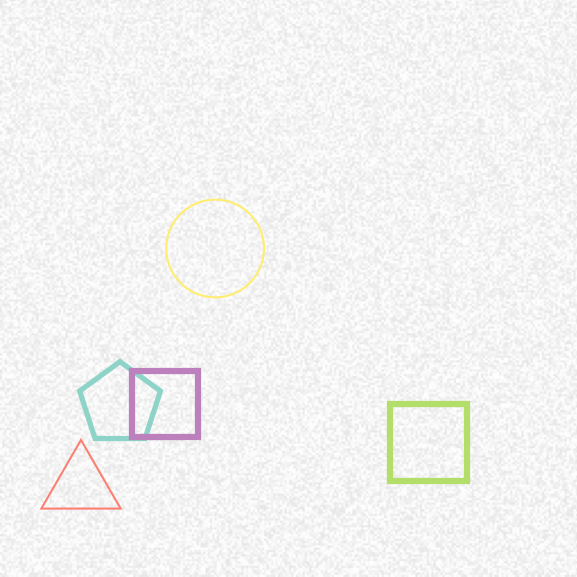[{"shape": "pentagon", "thickness": 2.5, "radius": 0.37, "center": [0.208, 0.299]}, {"shape": "triangle", "thickness": 1, "radius": 0.4, "center": [0.14, 0.158]}, {"shape": "square", "thickness": 3, "radius": 0.34, "center": [0.742, 0.233]}, {"shape": "square", "thickness": 3, "radius": 0.29, "center": [0.285, 0.3]}, {"shape": "circle", "thickness": 1, "radius": 0.42, "center": [0.373, 0.569]}]